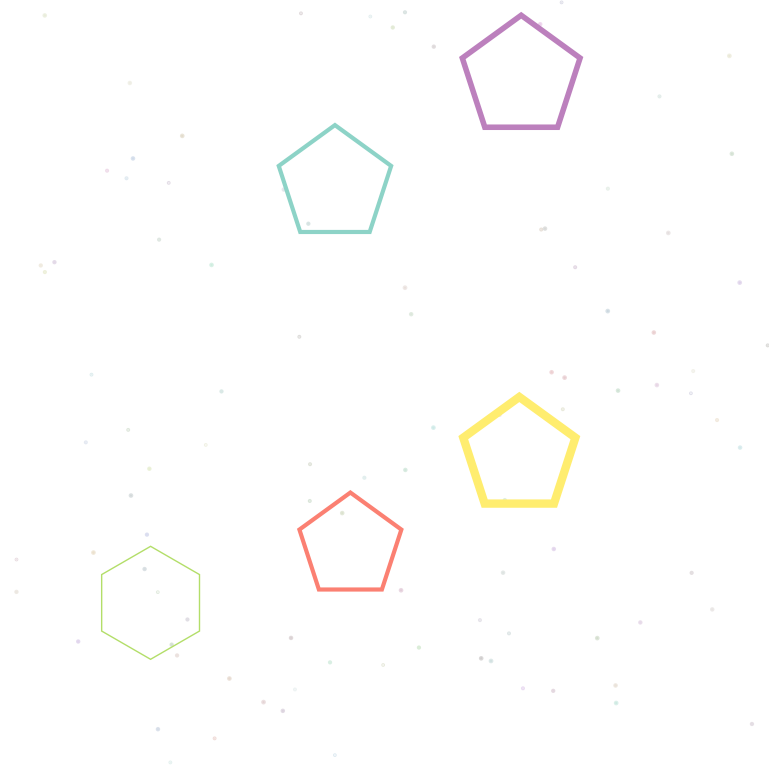[{"shape": "pentagon", "thickness": 1.5, "radius": 0.38, "center": [0.435, 0.761]}, {"shape": "pentagon", "thickness": 1.5, "radius": 0.35, "center": [0.455, 0.291]}, {"shape": "hexagon", "thickness": 0.5, "radius": 0.37, "center": [0.196, 0.217]}, {"shape": "pentagon", "thickness": 2, "radius": 0.4, "center": [0.677, 0.9]}, {"shape": "pentagon", "thickness": 3, "radius": 0.38, "center": [0.674, 0.408]}]